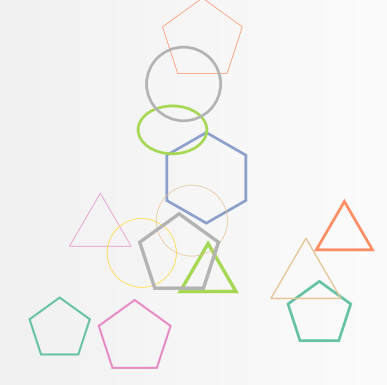[{"shape": "pentagon", "thickness": 1.5, "radius": 0.41, "center": [0.154, 0.145]}, {"shape": "pentagon", "thickness": 2, "radius": 0.43, "center": [0.824, 0.184]}, {"shape": "triangle", "thickness": 2, "radius": 0.42, "center": [0.889, 0.393]}, {"shape": "pentagon", "thickness": 0.5, "radius": 0.54, "center": [0.522, 0.897]}, {"shape": "hexagon", "thickness": 2, "radius": 0.59, "center": [0.532, 0.538]}, {"shape": "pentagon", "thickness": 1.5, "radius": 0.49, "center": [0.348, 0.123]}, {"shape": "triangle", "thickness": 0.5, "radius": 0.46, "center": [0.259, 0.406]}, {"shape": "triangle", "thickness": 2.5, "radius": 0.41, "center": [0.537, 0.284]}, {"shape": "oval", "thickness": 2, "radius": 0.44, "center": [0.445, 0.663]}, {"shape": "circle", "thickness": 0.5, "radius": 0.45, "center": [0.366, 0.343]}, {"shape": "circle", "thickness": 0.5, "radius": 0.46, "center": [0.495, 0.427]}, {"shape": "triangle", "thickness": 1, "radius": 0.52, "center": [0.789, 0.277]}, {"shape": "circle", "thickness": 2, "radius": 0.48, "center": [0.474, 0.782]}, {"shape": "pentagon", "thickness": 2.5, "radius": 0.53, "center": [0.462, 0.338]}]